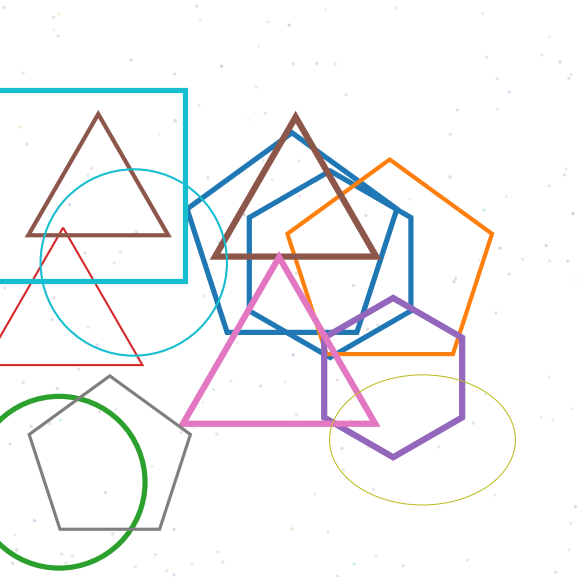[{"shape": "pentagon", "thickness": 2.5, "radius": 0.96, "center": [0.506, 0.578]}, {"shape": "hexagon", "thickness": 2.5, "radius": 0.81, "center": [0.572, 0.542]}, {"shape": "pentagon", "thickness": 2, "radius": 0.93, "center": [0.675, 0.537]}, {"shape": "circle", "thickness": 2.5, "radius": 0.74, "center": [0.102, 0.164]}, {"shape": "triangle", "thickness": 1, "radius": 0.79, "center": [0.109, 0.446]}, {"shape": "hexagon", "thickness": 3, "radius": 0.69, "center": [0.681, 0.345]}, {"shape": "triangle", "thickness": 2, "radius": 0.7, "center": [0.17, 0.662]}, {"shape": "triangle", "thickness": 3, "radius": 0.81, "center": [0.512, 0.635]}, {"shape": "triangle", "thickness": 3, "radius": 0.96, "center": [0.483, 0.362]}, {"shape": "pentagon", "thickness": 1.5, "radius": 0.73, "center": [0.19, 0.201]}, {"shape": "oval", "thickness": 0.5, "radius": 0.8, "center": [0.732, 0.237]}, {"shape": "circle", "thickness": 1, "radius": 0.81, "center": [0.232, 0.545]}, {"shape": "square", "thickness": 2.5, "radius": 0.83, "center": [0.154, 0.678]}]